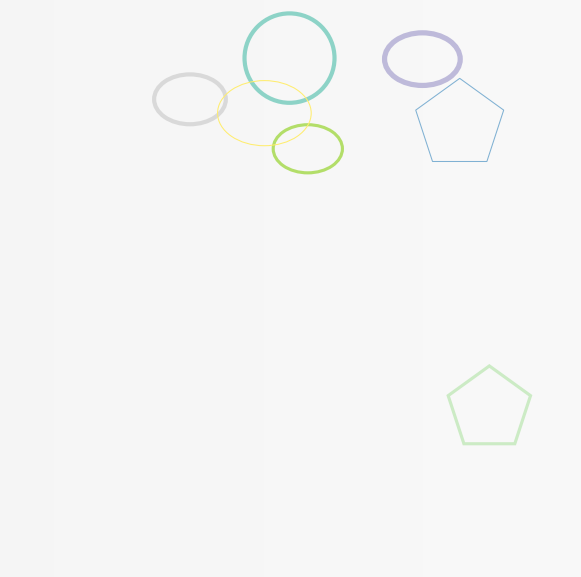[{"shape": "circle", "thickness": 2, "radius": 0.39, "center": [0.498, 0.899]}, {"shape": "oval", "thickness": 2.5, "radius": 0.33, "center": [0.727, 0.897]}, {"shape": "pentagon", "thickness": 0.5, "radius": 0.4, "center": [0.791, 0.784]}, {"shape": "oval", "thickness": 1.5, "radius": 0.3, "center": [0.53, 0.742]}, {"shape": "oval", "thickness": 2, "radius": 0.31, "center": [0.327, 0.827]}, {"shape": "pentagon", "thickness": 1.5, "radius": 0.37, "center": [0.842, 0.291]}, {"shape": "oval", "thickness": 0.5, "radius": 0.4, "center": [0.455, 0.803]}]